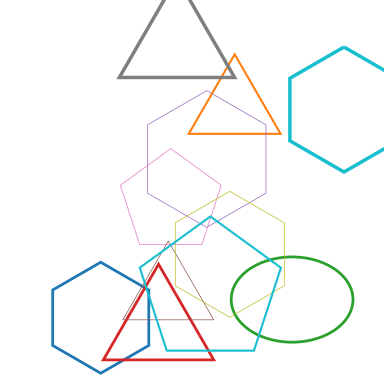[{"shape": "hexagon", "thickness": 2, "radius": 0.72, "center": [0.262, 0.175]}, {"shape": "triangle", "thickness": 1.5, "radius": 0.69, "center": [0.61, 0.721]}, {"shape": "oval", "thickness": 2, "radius": 0.79, "center": [0.759, 0.222]}, {"shape": "triangle", "thickness": 2, "radius": 0.83, "center": [0.412, 0.148]}, {"shape": "hexagon", "thickness": 0.5, "radius": 0.89, "center": [0.537, 0.587]}, {"shape": "triangle", "thickness": 0.5, "radius": 0.68, "center": [0.437, 0.238]}, {"shape": "pentagon", "thickness": 0.5, "radius": 0.69, "center": [0.444, 0.476]}, {"shape": "triangle", "thickness": 2.5, "radius": 0.86, "center": [0.46, 0.885]}, {"shape": "hexagon", "thickness": 0.5, "radius": 0.82, "center": [0.597, 0.34]}, {"shape": "hexagon", "thickness": 2.5, "radius": 0.81, "center": [0.894, 0.715]}, {"shape": "pentagon", "thickness": 1.5, "radius": 0.96, "center": [0.546, 0.245]}]